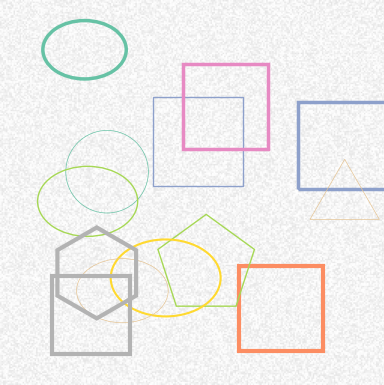[{"shape": "oval", "thickness": 2.5, "radius": 0.54, "center": [0.22, 0.871]}, {"shape": "circle", "thickness": 0.5, "radius": 0.54, "center": [0.278, 0.554]}, {"shape": "square", "thickness": 3, "radius": 0.55, "center": [0.73, 0.199]}, {"shape": "square", "thickness": 1, "radius": 0.58, "center": [0.515, 0.632]}, {"shape": "square", "thickness": 2.5, "radius": 0.57, "center": [0.888, 0.622]}, {"shape": "square", "thickness": 2.5, "radius": 0.55, "center": [0.585, 0.723]}, {"shape": "pentagon", "thickness": 1, "radius": 0.66, "center": [0.536, 0.311]}, {"shape": "oval", "thickness": 1, "radius": 0.65, "center": [0.228, 0.477]}, {"shape": "oval", "thickness": 1.5, "radius": 0.71, "center": [0.43, 0.278]}, {"shape": "triangle", "thickness": 0.5, "radius": 0.52, "center": [0.895, 0.482]}, {"shape": "oval", "thickness": 0.5, "radius": 0.6, "center": [0.318, 0.245]}, {"shape": "hexagon", "thickness": 3, "radius": 0.59, "center": [0.251, 0.291]}, {"shape": "square", "thickness": 3, "radius": 0.51, "center": [0.236, 0.182]}]